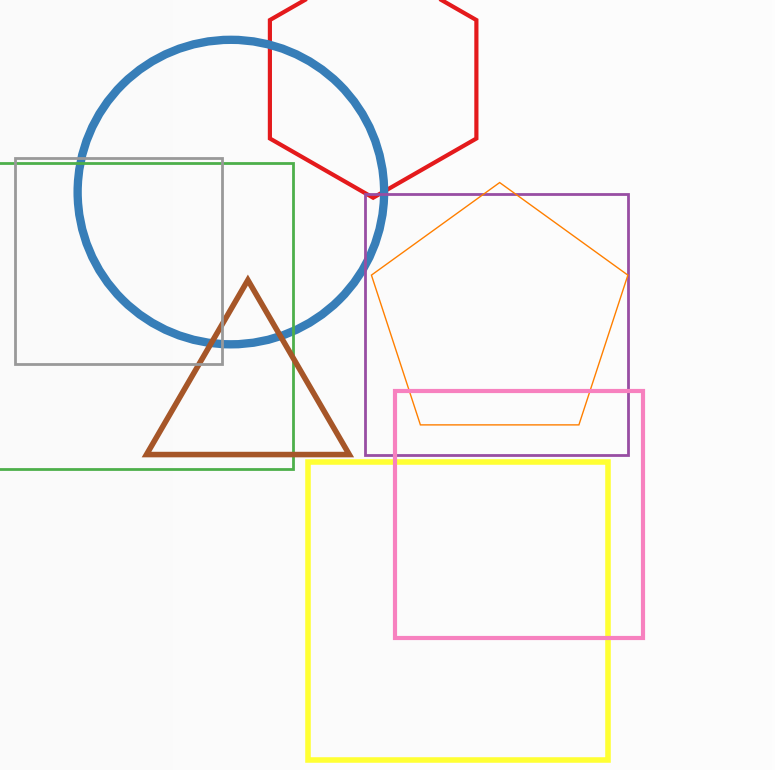[{"shape": "hexagon", "thickness": 1.5, "radius": 0.77, "center": [0.481, 0.897]}, {"shape": "circle", "thickness": 3, "radius": 0.99, "center": [0.298, 0.751]}, {"shape": "square", "thickness": 1, "radius": 0.99, "center": [0.179, 0.589]}, {"shape": "square", "thickness": 1, "radius": 0.85, "center": [0.641, 0.579]}, {"shape": "pentagon", "thickness": 0.5, "radius": 0.87, "center": [0.645, 0.589]}, {"shape": "square", "thickness": 2, "radius": 0.97, "center": [0.591, 0.206]}, {"shape": "triangle", "thickness": 2, "radius": 0.76, "center": [0.32, 0.485]}, {"shape": "square", "thickness": 1.5, "radius": 0.8, "center": [0.67, 0.332]}, {"shape": "square", "thickness": 1, "radius": 0.67, "center": [0.153, 0.661]}]